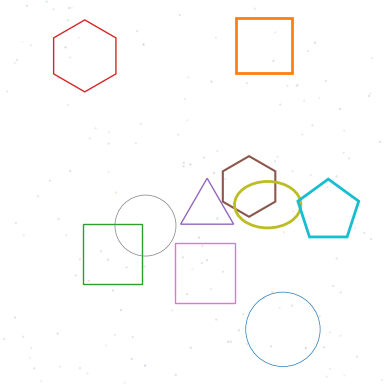[{"shape": "circle", "thickness": 0.5, "radius": 0.48, "center": [0.735, 0.145]}, {"shape": "square", "thickness": 2, "radius": 0.36, "center": [0.686, 0.882]}, {"shape": "square", "thickness": 1, "radius": 0.39, "center": [0.292, 0.34]}, {"shape": "hexagon", "thickness": 1, "radius": 0.47, "center": [0.22, 0.855]}, {"shape": "triangle", "thickness": 1, "radius": 0.4, "center": [0.538, 0.457]}, {"shape": "hexagon", "thickness": 1.5, "radius": 0.39, "center": [0.647, 0.516]}, {"shape": "square", "thickness": 1, "radius": 0.39, "center": [0.533, 0.292]}, {"shape": "circle", "thickness": 0.5, "radius": 0.4, "center": [0.378, 0.414]}, {"shape": "oval", "thickness": 2, "radius": 0.43, "center": [0.695, 0.468]}, {"shape": "pentagon", "thickness": 2, "radius": 0.42, "center": [0.853, 0.452]}]